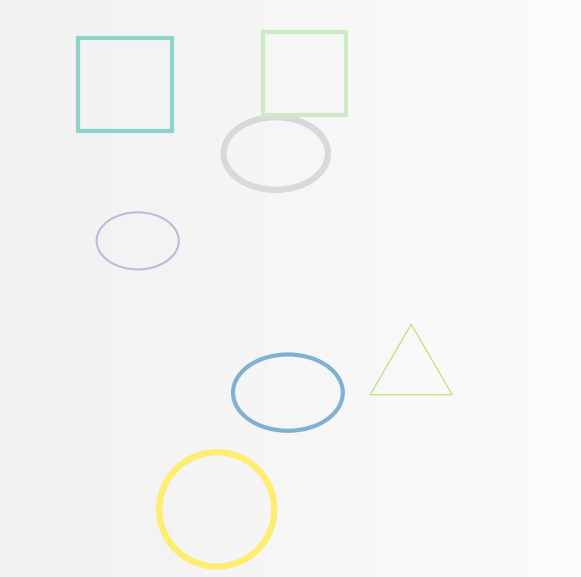[{"shape": "square", "thickness": 2, "radius": 0.4, "center": [0.215, 0.852]}, {"shape": "oval", "thickness": 1, "radius": 0.35, "center": [0.237, 0.582]}, {"shape": "oval", "thickness": 2, "radius": 0.47, "center": [0.495, 0.319]}, {"shape": "triangle", "thickness": 0.5, "radius": 0.41, "center": [0.707, 0.356]}, {"shape": "oval", "thickness": 3, "radius": 0.45, "center": [0.474, 0.733]}, {"shape": "square", "thickness": 2, "radius": 0.36, "center": [0.524, 0.873]}, {"shape": "circle", "thickness": 3, "radius": 0.49, "center": [0.373, 0.117]}]